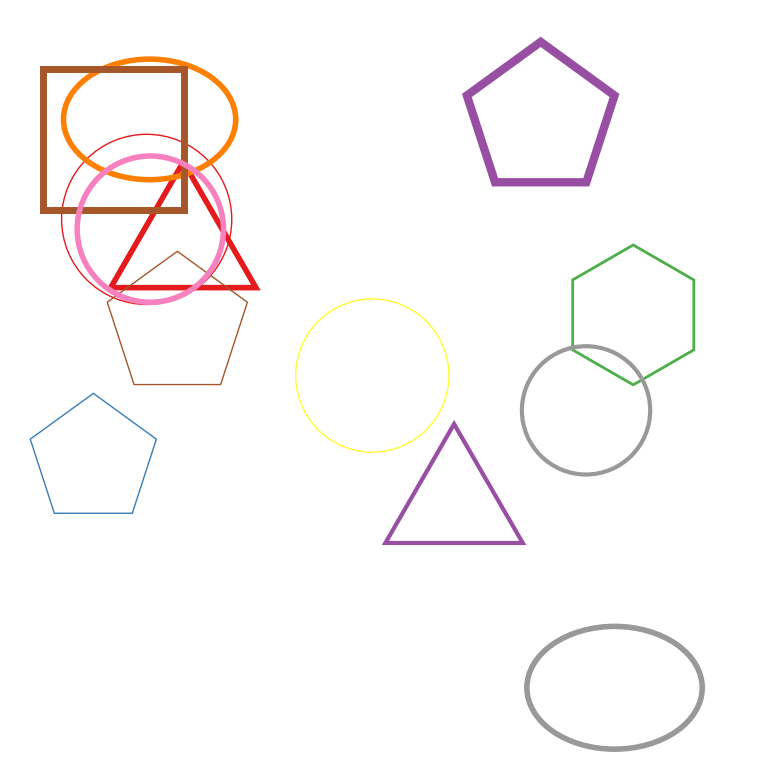[{"shape": "circle", "thickness": 0.5, "radius": 0.55, "center": [0.191, 0.715]}, {"shape": "triangle", "thickness": 2, "radius": 0.54, "center": [0.238, 0.681]}, {"shape": "pentagon", "thickness": 0.5, "radius": 0.43, "center": [0.121, 0.403]}, {"shape": "hexagon", "thickness": 1, "radius": 0.45, "center": [0.822, 0.591]}, {"shape": "triangle", "thickness": 1.5, "radius": 0.51, "center": [0.59, 0.346]}, {"shape": "pentagon", "thickness": 3, "radius": 0.5, "center": [0.702, 0.845]}, {"shape": "oval", "thickness": 2, "radius": 0.56, "center": [0.194, 0.845]}, {"shape": "circle", "thickness": 0.5, "radius": 0.5, "center": [0.483, 0.512]}, {"shape": "pentagon", "thickness": 0.5, "radius": 0.48, "center": [0.23, 0.578]}, {"shape": "square", "thickness": 2.5, "radius": 0.46, "center": [0.148, 0.819]}, {"shape": "circle", "thickness": 2, "radius": 0.48, "center": [0.195, 0.702]}, {"shape": "oval", "thickness": 2, "radius": 0.57, "center": [0.798, 0.107]}, {"shape": "circle", "thickness": 1.5, "radius": 0.42, "center": [0.761, 0.467]}]